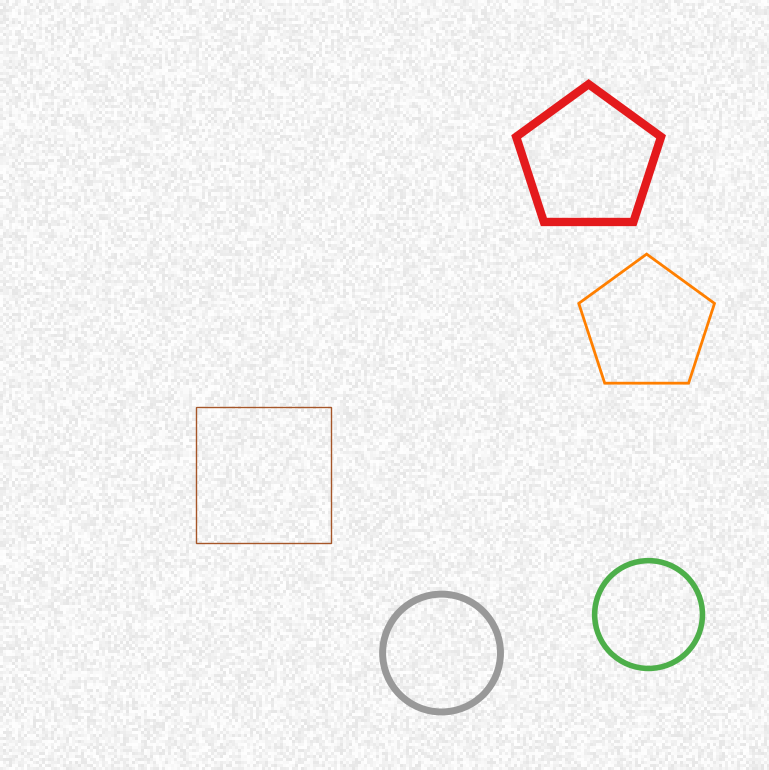[{"shape": "pentagon", "thickness": 3, "radius": 0.49, "center": [0.764, 0.792]}, {"shape": "circle", "thickness": 2, "radius": 0.35, "center": [0.842, 0.202]}, {"shape": "pentagon", "thickness": 1, "radius": 0.46, "center": [0.84, 0.577]}, {"shape": "square", "thickness": 0.5, "radius": 0.44, "center": [0.342, 0.383]}, {"shape": "circle", "thickness": 2.5, "radius": 0.38, "center": [0.573, 0.152]}]